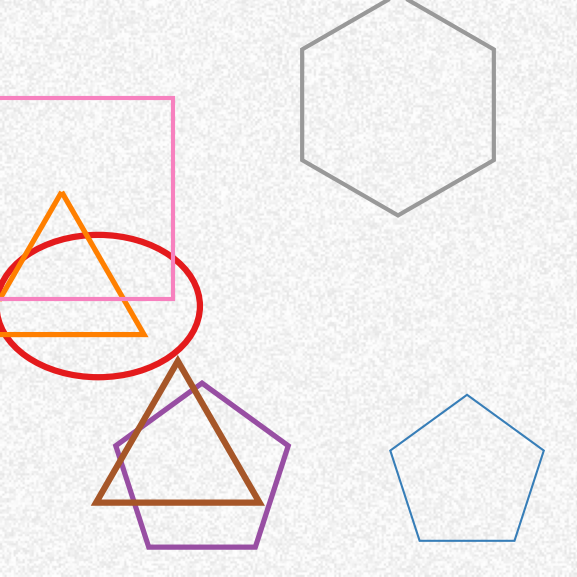[{"shape": "oval", "thickness": 3, "radius": 0.88, "center": [0.17, 0.469]}, {"shape": "pentagon", "thickness": 1, "radius": 0.7, "center": [0.809, 0.176]}, {"shape": "pentagon", "thickness": 2.5, "radius": 0.79, "center": [0.35, 0.179]}, {"shape": "triangle", "thickness": 2.5, "radius": 0.82, "center": [0.107, 0.502]}, {"shape": "triangle", "thickness": 3, "radius": 0.82, "center": [0.308, 0.21]}, {"shape": "square", "thickness": 2, "radius": 0.87, "center": [0.126, 0.655]}, {"shape": "hexagon", "thickness": 2, "radius": 0.96, "center": [0.689, 0.818]}]